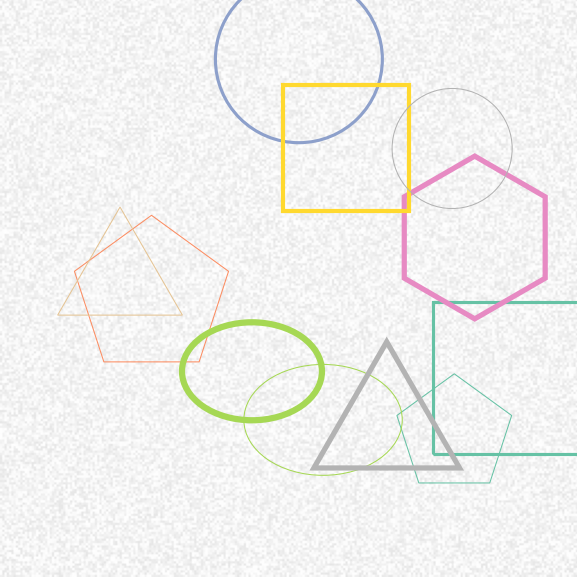[{"shape": "square", "thickness": 1.5, "radius": 0.66, "center": [0.881, 0.344]}, {"shape": "pentagon", "thickness": 0.5, "radius": 0.52, "center": [0.787, 0.247]}, {"shape": "pentagon", "thickness": 0.5, "radius": 0.7, "center": [0.262, 0.486]}, {"shape": "circle", "thickness": 1.5, "radius": 0.72, "center": [0.518, 0.897]}, {"shape": "hexagon", "thickness": 2.5, "radius": 0.7, "center": [0.822, 0.588]}, {"shape": "oval", "thickness": 3, "radius": 0.61, "center": [0.436, 0.356]}, {"shape": "oval", "thickness": 0.5, "radius": 0.69, "center": [0.559, 0.272]}, {"shape": "square", "thickness": 2, "radius": 0.55, "center": [0.599, 0.744]}, {"shape": "triangle", "thickness": 0.5, "radius": 0.62, "center": [0.208, 0.516]}, {"shape": "circle", "thickness": 0.5, "radius": 0.52, "center": [0.783, 0.742]}, {"shape": "triangle", "thickness": 2.5, "radius": 0.73, "center": [0.67, 0.262]}]